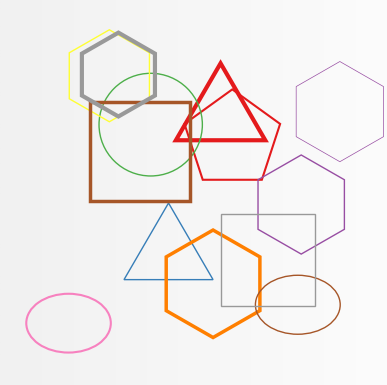[{"shape": "triangle", "thickness": 3, "radius": 0.67, "center": [0.569, 0.702]}, {"shape": "pentagon", "thickness": 1.5, "radius": 0.65, "center": [0.599, 0.638]}, {"shape": "triangle", "thickness": 1, "radius": 0.66, "center": [0.435, 0.34]}, {"shape": "circle", "thickness": 1, "radius": 0.67, "center": [0.389, 0.676]}, {"shape": "hexagon", "thickness": 1, "radius": 0.64, "center": [0.777, 0.469]}, {"shape": "hexagon", "thickness": 0.5, "radius": 0.65, "center": [0.877, 0.71]}, {"shape": "hexagon", "thickness": 2.5, "radius": 0.7, "center": [0.55, 0.263]}, {"shape": "hexagon", "thickness": 1, "radius": 0.6, "center": [0.282, 0.803]}, {"shape": "square", "thickness": 2.5, "radius": 0.65, "center": [0.361, 0.607]}, {"shape": "oval", "thickness": 1, "radius": 0.55, "center": [0.769, 0.208]}, {"shape": "oval", "thickness": 1.5, "radius": 0.55, "center": [0.177, 0.161]}, {"shape": "hexagon", "thickness": 3, "radius": 0.54, "center": [0.306, 0.806]}, {"shape": "square", "thickness": 1, "radius": 0.6, "center": [0.692, 0.324]}]